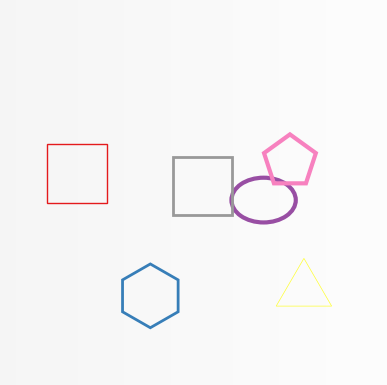[{"shape": "square", "thickness": 1, "radius": 0.39, "center": [0.199, 0.549]}, {"shape": "hexagon", "thickness": 2, "radius": 0.41, "center": [0.388, 0.232]}, {"shape": "oval", "thickness": 3, "radius": 0.42, "center": [0.68, 0.48]}, {"shape": "triangle", "thickness": 0.5, "radius": 0.41, "center": [0.784, 0.246]}, {"shape": "pentagon", "thickness": 3, "radius": 0.35, "center": [0.748, 0.581]}, {"shape": "square", "thickness": 2, "radius": 0.38, "center": [0.523, 0.517]}]